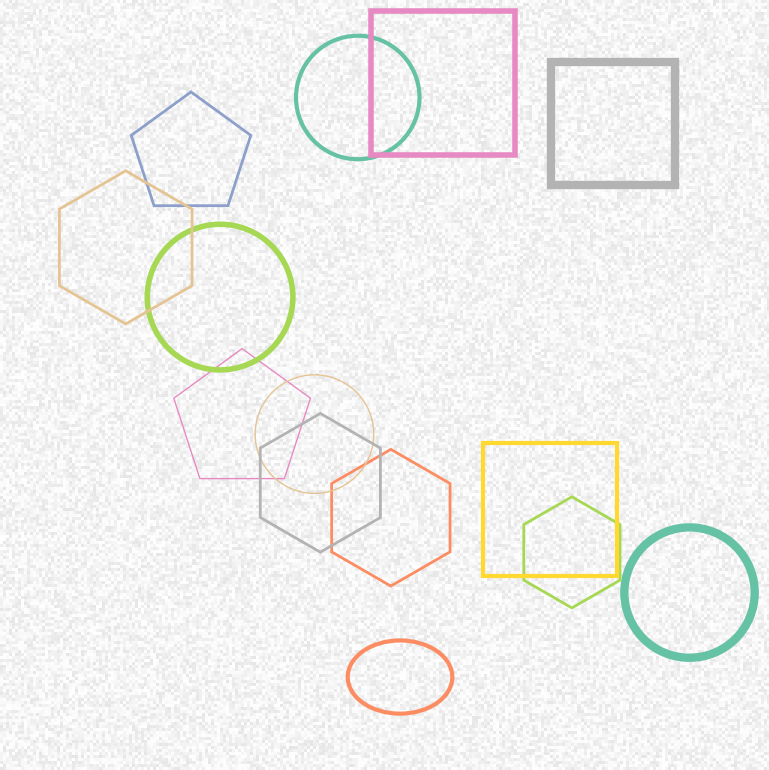[{"shape": "circle", "thickness": 1.5, "radius": 0.4, "center": [0.465, 0.873]}, {"shape": "circle", "thickness": 3, "radius": 0.42, "center": [0.895, 0.23]}, {"shape": "oval", "thickness": 1.5, "radius": 0.34, "center": [0.52, 0.121]}, {"shape": "hexagon", "thickness": 1, "radius": 0.44, "center": [0.508, 0.328]}, {"shape": "pentagon", "thickness": 1, "radius": 0.41, "center": [0.248, 0.799]}, {"shape": "square", "thickness": 2, "radius": 0.47, "center": [0.575, 0.892]}, {"shape": "pentagon", "thickness": 0.5, "radius": 0.47, "center": [0.314, 0.454]}, {"shape": "circle", "thickness": 2, "radius": 0.47, "center": [0.286, 0.614]}, {"shape": "hexagon", "thickness": 1, "radius": 0.36, "center": [0.743, 0.283]}, {"shape": "square", "thickness": 1.5, "radius": 0.43, "center": [0.714, 0.338]}, {"shape": "hexagon", "thickness": 1, "radius": 0.5, "center": [0.163, 0.679]}, {"shape": "circle", "thickness": 0.5, "radius": 0.39, "center": [0.408, 0.436]}, {"shape": "hexagon", "thickness": 1, "radius": 0.45, "center": [0.416, 0.373]}, {"shape": "square", "thickness": 3, "radius": 0.4, "center": [0.796, 0.839]}]